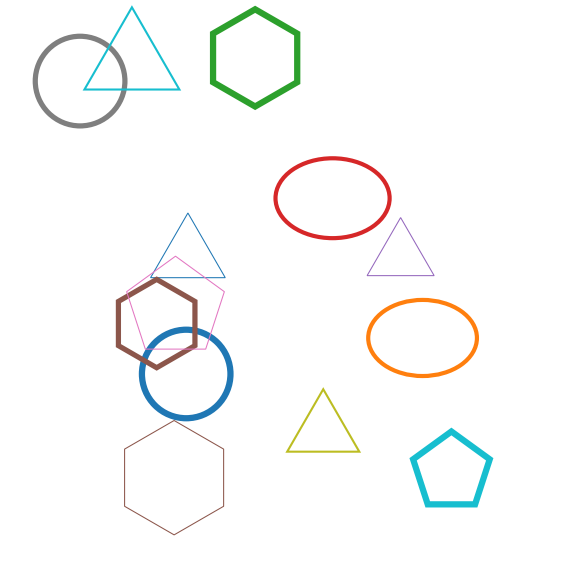[{"shape": "triangle", "thickness": 0.5, "radius": 0.37, "center": [0.325, 0.556]}, {"shape": "circle", "thickness": 3, "radius": 0.38, "center": [0.322, 0.352]}, {"shape": "oval", "thickness": 2, "radius": 0.47, "center": [0.732, 0.414]}, {"shape": "hexagon", "thickness": 3, "radius": 0.42, "center": [0.442, 0.899]}, {"shape": "oval", "thickness": 2, "radius": 0.49, "center": [0.576, 0.656]}, {"shape": "triangle", "thickness": 0.5, "radius": 0.34, "center": [0.694, 0.555]}, {"shape": "hexagon", "thickness": 0.5, "radius": 0.5, "center": [0.301, 0.172]}, {"shape": "hexagon", "thickness": 2.5, "radius": 0.38, "center": [0.271, 0.439]}, {"shape": "pentagon", "thickness": 0.5, "radius": 0.44, "center": [0.304, 0.467]}, {"shape": "circle", "thickness": 2.5, "radius": 0.39, "center": [0.139, 0.859]}, {"shape": "triangle", "thickness": 1, "radius": 0.36, "center": [0.56, 0.253]}, {"shape": "pentagon", "thickness": 3, "radius": 0.35, "center": [0.782, 0.182]}, {"shape": "triangle", "thickness": 1, "radius": 0.47, "center": [0.228, 0.892]}]